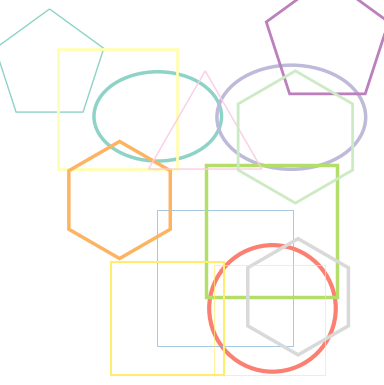[{"shape": "oval", "thickness": 2.5, "radius": 0.83, "center": [0.41, 0.698]}, {"shape": "pentagon", "thickness": 1, "radius": 0.74, "center": [0.129, 0.829]}, {"shape": "square", "thickness": 2, "radius": 0.77, "center": [0.305, 0.717]}, {"shape": "oval", "thickness": 2.5, "radius": 0.97, "center": [0.757, 0.696]}, {"shape": "circle", "thickness": 3, "radius": 0.82, "center": [0.708, 0.199]}, {"shape": "square", "thickness": 0.5, "radius": 0.88, "center": [0.585, 0.278]}, {"shape": "hexagon", "thickness": 2.5, "radius": 0.76, "center": [0.311, 0.481]}, {"shape": "square", "thickness": 2.5, "radius": 0.85, "center": [0.704, 0.4]}, {"shape": "triangle", "thickness": 1, "radius": 0.85, "center": [0.533, 0.646]}, {"shape": "hexagon", "thickness": 2.5, "radius": 0.75, "center": [0.774, 0.229]}, {"shape": "pentagon", "thickness": 2, "radius": 0.84, "center": [0.85, 0.891]}, {"shape": "hexagon", "thickness": 2, "radius": 0.86, "center": [0.767, 0.644]}, {"shape": "square", "thickness": 0.5, "radius": 0.72, "center": [0.7, 0.169]}, {"shape": "square", "thickness": 1.5, "radius": 0.73, "center": [0.434, 0.174]}]